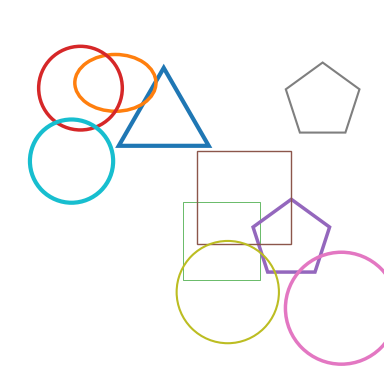[{"shape": "triangle", "thickness": 3, "radius": 0.67, "center": [0.425, 0.689]}, {"shape": "oval", "thickness": 2.5, "radius": 0.53, "center": [0.3, 0.785]}, {"shape": "square", "thickness": 0.5, "radius": 0.5, "center": [0.576, 0.374]}, {"shape": "circle", "thickness": 2.5, "radius": 0.54, "center": [0.209, 0.771]}, {"shape": "pentagon", "thickness": 2.5, "radius": 0.52, "center": [0.757, 0.378]}, {"shape": "square", "thickness": 1, "radius": 0.61, "center": [0.634, 0.487]}, {"shape": "circle", "thickness": 2.5, "radius": 0.73, "center": [0.887, 0.199]}, {"shape": "pentagon", "thickness": 1.5, "radius": 0.5, "center": [0.838, 0.737]}, {"shape": "circle", "thickness": 1.5, "radius": 0.66, "center": [0.592, 0.241]}, {"shape": "circle", "thickness": 3, "radius": 0.54, "center": [0.186, 0.582]}]